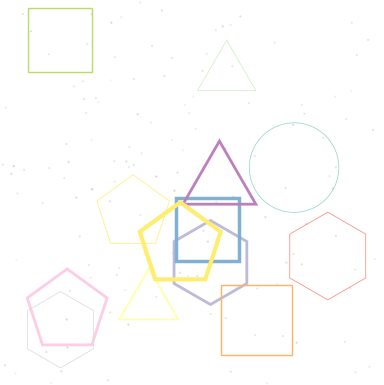[{"shape": "circle", "thickness": 0.5, "radius": 0.58, "center": [0.764, 0.565]}, {"shape": "triangle", "thickness": 1.5, "radius": 0.44, "center": [0.387, 0.215]}, {"shape": "hexagon", "thickness": 2, "radius": 0.55, "center": [0.547, 0.318]}, {"shape": "hexagon", "thickness": 0.5, "radius": 0.57, "center": [0.851, 0.335]}, {"shape": "square", "thickness": 2.5, "radius": 0.41, "center": [0.539, 0.405]}, {"shape": "square", "thickness": 1, "radius": 0.46, "center": [0.666, 0.169]}, {"shape": "square", "thickness": 1, "radius": 0.41, "center": [0.156, 0.896]}, {"shape": "pentagon", "thickness": 2, "radius": 0.55, "center": [0.174, 0.192]}, {"shape": "hexagon", "thickness": 0.5, "radius": 0.5, "center": [0.157, 0.143]}, {"shape": "triangle", "thickness": 2, "radius": 0.55, "center": [0.57, 0.524]}, {"shape": "triangle", "thickness": 0.5, "radius": 0.44, "center": [0.589, 0.808]}, {"shape": "pentagon", "thickness": 0.5, "radius": 0.49, "center": [0.346, 0.447]}, {"shape": "pentagon", "thickness": 3, "radius": 0.55, "center": [0.468, 0.364]}]